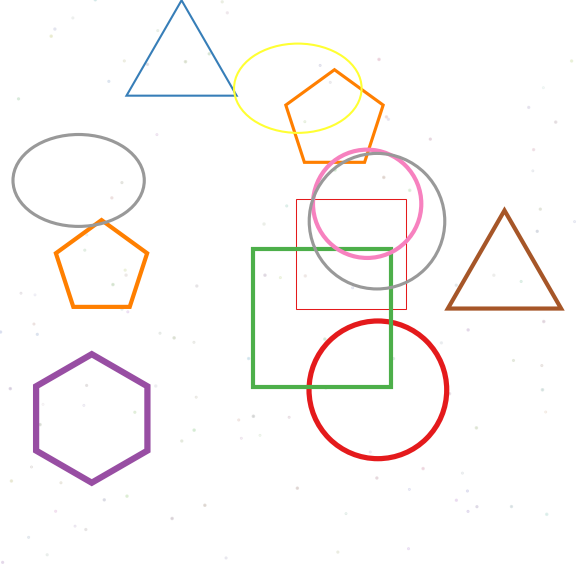[{"shape": "square", "thickness": 0.5, "radius": 0.47, "center": [0.608, 0.559]}, {"shape": "circle", "thickness": 2.5, "radius": 0.6, "center": [0.654, 0.324]}, {"shape": "triangle", "thickness": 1, "radius": 0.55, "center": [0.314, 0.889]}, {"shape": "square", "thickness": 2, "radius": 0.6, "center": [0.558, 0.449]}, {"shape": "hexagon", "thickness": 3, "radius": 0.56, "center": [0.159, 0.275]}, {"shape": "pentagon", "thickness": 2, "radius": 0.42, "center": [0.176, 0.535]}, {"shape": "pentagon", "thickness": 1.5, "radius": 0.44, "center": [0.579, 0.79]}, {"shape": "oval", "thickness": 1, "radius": 0.55, "center": [0.516, 0.846]}, {"shape": "triangle", "thickness": 2, "radius": 0.57, "center": [0.874, 0.521]}, {"shape": "circle", "thickness": 2, "radius": 0.47, "center": [0.636, 0.646]}, {"shape": "circle", "thickness": 1.5, "radius": 0.59, "center": [0.653, 0.616]}, {"shape": "oval", "thickness": 1.5, "radius": 0.57, "center": [0.136, 0.687]}]